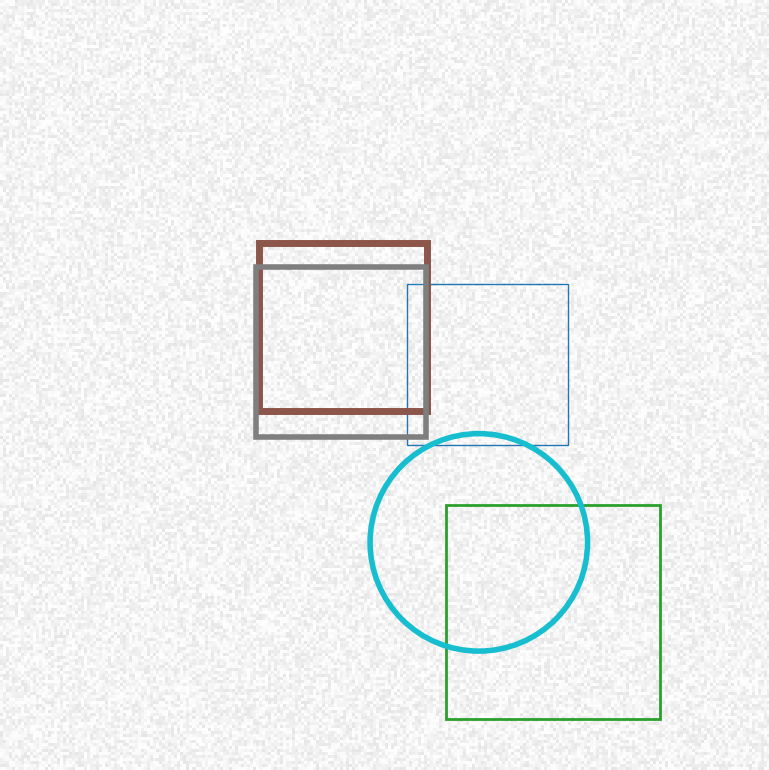[{"shape": "square", "thickness": 0.5, "radius": 0.53, "center": [0.633, 0.527]}, {"shape": "square", "thickness": 1, "radius": 0.7, "center": [0.718, 0.205]}, {"shape": "square", "thickness": 2.5, "radius": 0.55, "center": [0.446, 0.575]}, {"shape": "square", "thickness": 2, "radius": 0.55, "center": [0.443, 0.543]}, {"shape": "circle", "thickness": 2, "radius": 0.71, "center": [0.622, 0.296]}]